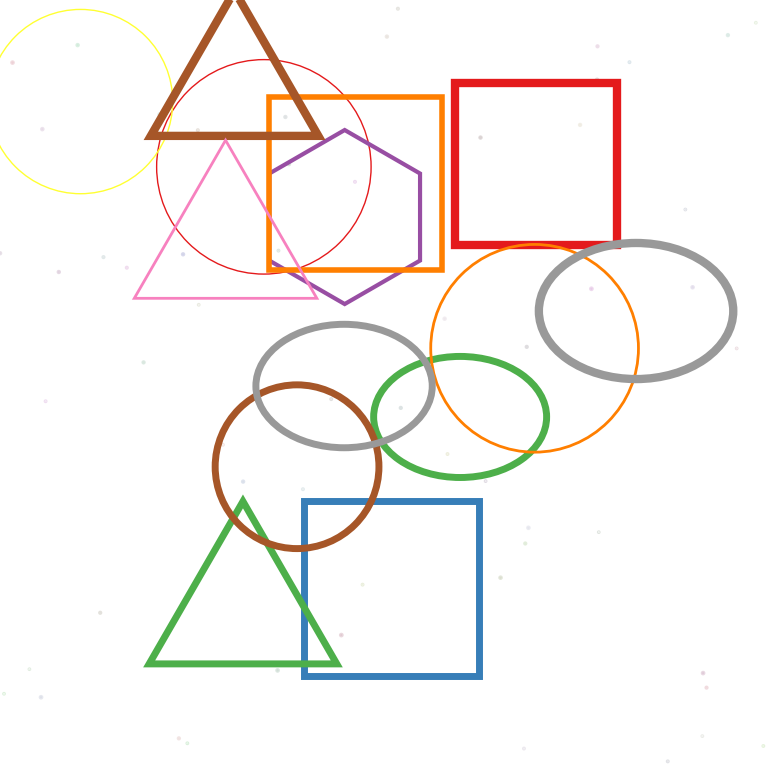[{"shape": "circle", "thickness": 0.5, "radius": 0.7, "center": [0.343, 0.783]}, {"shape": "square", "thickness": 3, "radius": 0.53, "center": [0.697, 0.787]}, {"shape": "square", "thickness": 2.5, "radius": 0.57, "center": [0.509, 0.236]}, {"shape": "oval", "thickness": 2.5, "radius": 0.56, "center": [0.598, 0.458]}, {"shape": "triangle", "thickness": 2.5, "radius": 0.7, "center": [0.316, 0.208]}, {"shape": "hexagon", "thickness": 1.5, "radius": 0.57, "center": [0.448, 0.718]}, {"shape": "circle", "thickness": 1, "radius": 0.67, "center": [0.694, 0.548]}, {"shape": "square", "thickness": 2, "radius": 0.56, "center": [0.462, 0.762]}, {"shape": "circle", "thickness": 0.5, "radius": 0.6, "center": [0.105, 0.868]}, {"shape": "circle", "thickness": 2.5, "radius": 0.53, "center": [0.386, 0.394]}, {"shape": "triangle", "thickness": 3, "radius": 0.63, "center": [0.305, 0.886]}, {"shape": "triangle", "thickness": 1, "radius": 0.68, "center": [0.293, 0.681]}, {"shape": "oval", "thickness": 2.5, "radius": 0.57, "center": [0.447, 0.499]}, {"shape": "oval", "thickness": 3, "radius": 0.63, "center": [0.826, 0.596]}]